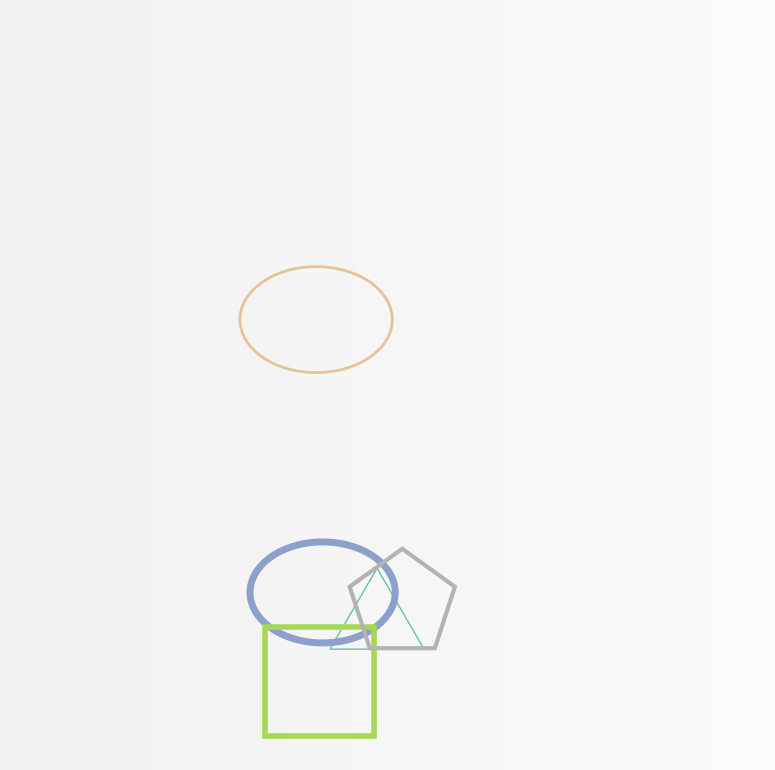[{"shape": "triangle", "thickness": 0.5, "radius": 0.35, "center": [0.487, 0.192]}, {"shape": "oval", "thickness": 2.5, "radius": 0.47, "center": [0.416, 0.231]}, {"shape": "square", "thickness": 2, "radius": 0.35, "center": [0.412, 0.115]}, {"shape": "oval", "thickness": 1, "radius": 0.49, "center": [0.408, 0.585]}, {"shape": "pentagon", "thickness": 1.5, "radius": 0.36, "center": [0.519, 0.216]}]